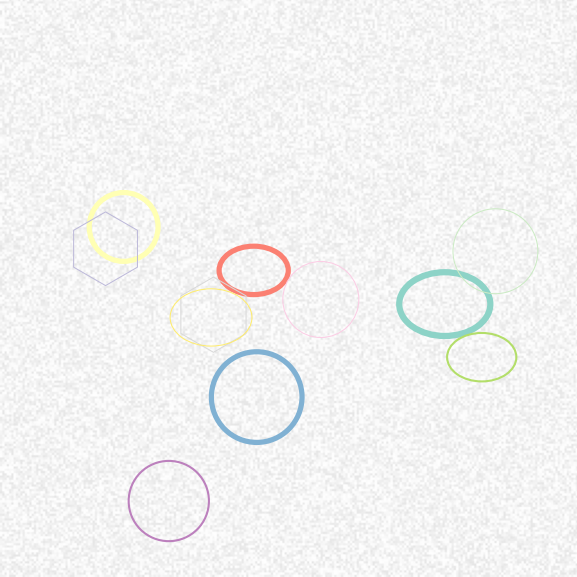[{"shape": "oval", "thickness": 3, "radius": 0.39, "center": [0.77, 0.473]}, {"shape": "circle", "thickness": 2.5, "radius": 0.3, "center": [0.214, 0.606]}, {"shape": "hexagon", "thickness": 0.5, "radius": 0.32, "center": [0.183, 0.568]}, {"shape": "oval", "thickness": 2.5, "radius": 0.3, "center": [0.439, 0.531]}, {"shape": "circle", "thickness": 2.5, "radius": 0.39, "center": [0.444, 0.312]}, {"shape": "oval", "thickness": 1, "radius": 0.3, "center": [0.834, 0.381]}, {"shape": "circle", "thickness": 0.5, "radius": 0.33, "center": [0.556, 0.481]}, {"shape": "hexagon", "thickness": 0.5, "radius": 0.33, "center": [0.37, 0.454]}, {"shape": "circle", "thickness": 1, "radius": 0.35, "center": [0.292, 0.132]}, {"shape": "circle", "thickness": 0.5, "radius": 0.37, "center": [0.858, 0.564]}, {"shape": "oval", "thickness": 0.5, "radius": 0.35, "center": [0.365, 0.449]}]